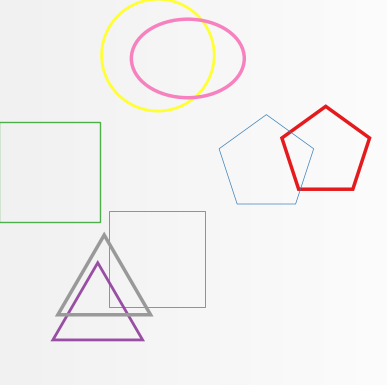[{"shape": "pentagon", "thickness": 2.5, "radius": 0.59, "center": [0.841, 0.605]}, {"shape": "pentagon", "thickness": 0.5, "radius": 0.64, "center": [0.687, 0.574]}, {"shape": "square", "thickness": 1, "radius": 0.65, "center": [0.128, 0.553]}, {"shape": "triangle", "thickness": 2, "radius": 0.67, "center": [0.252, 0.184]}, {"shape": "circle", "thickness": 2, "radius": 0.73, "center": [0.408, 0.857]}, {"shape": "square", "thickness": 0.5, "radius": 0.62, "center": [0.405, 0.327]}, {"shape": "oval", "thickness": 2.5, "radius": 0.73, "center": [0.485, 0.848]}, {"shape": "triangle", "thickness": 2.5, "radius": 0.69, "center": [0.269, 0.251]}]